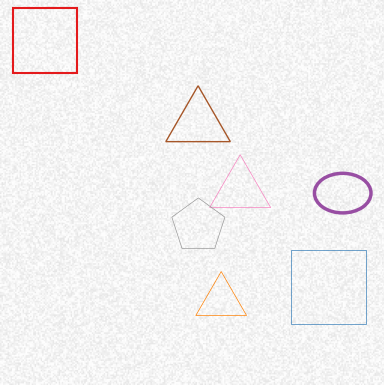[{"shape": "square", "thickness": 1.5, "radius": 0.42, "center": [0.116, 0.895]}, {"shape": "square", "thickness": 0.5, "radius": 0.48, "center": [0.853, 0.255]}, {"shape": "oval", "thickness": 2.5, "radius": 0.37, "center": [0.89, 0.498]}, {"shape": "triangle", "thickness": 0.5, "radius": 0.38, "center": [0.575, 0.219]}, {"shape": "triangle", "thickness": 1, "radius": 0.48, "center": [0.514, 0.68]}, {"shape": "triangle", "thickness": 0.5, "radius": 0.46, "center": [0.624, 0.507]}, {"shape": "pentagon", "thickness": 0.5, "radius": 0.36, "center": [0.515, 0.414]}]